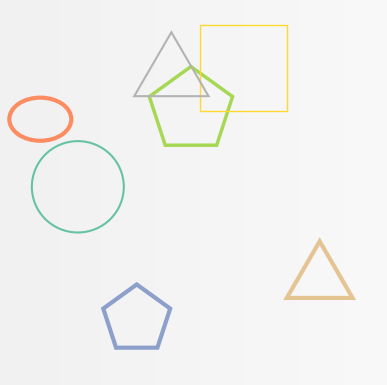[{"shape": "circle", "thickness": 1.5, "radius": 0.59, "center": [0.201, 0.515]}, {"shape": "oval", "thickness": 3, "radius": 0.4, "center": [0.104, 0.69]}, {"shape": "pentagon", "thickness": 3, "radius": 0.45, "center": [0.353, 0.17]}, {"shape": "pentagon", "thickness": 2.5, "radius": 0.56, "center": [0.493, 0.714]}, {"shape": "square", "thickness": 1, "radius": 0.56, "center": [0.629, 0.823]}, {"shape": "triangle", "thickness": 3, "radius": 0.49, "center": [0.825, 0.275]}, {"shape": "triangle", "thickness": 1.5, "radius": 0.55, "center": [0.442, 0.806]}]